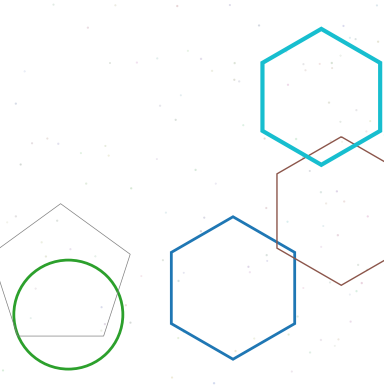[{"shape": "hexagon", "thickness": 2, "radius": 0.93, "center": [0.605, 0.252]}, {"shape": "circle", "thickness": 2, "radius": 0.71, "center": [0.178, 0.183]}, {"shape": "hexagon", "thickness": 1, "radius": 0.96, "center": [0.886, 0.452]}, {"shape": "pentagon", "thickness": 0.5, "radius": 0.95, "center": [0.157, 0.281]}, {"shape": "hexagon", "thickness": 3, "radius": 0.88, "center": [0.835, 0.748]}]